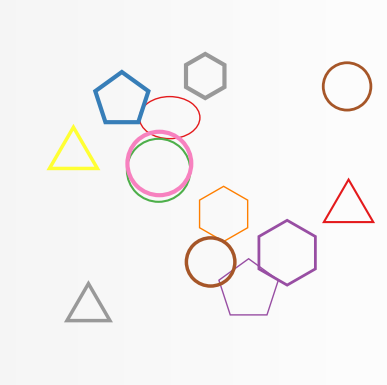[{"shape": "triangle", "thickness": 1.5, "radius": 0.37, "center": [0.9, 0.46]}, {"shape": "oval", "thickness": 1, "radius": 0.39, "center": [0.438, 0.694]}, {"shape": "pentagon", "thickness": 3, "radius": 0.36, "center": [0.314, 0.741]}, {"shape": "circle", "thickness": 1.5, "radius": 0.41, "center": [0.409, 0.558]}, {"shape": "pentagon", "thickness": 1, "radius": 0.4, "center": [0.642, 0.247]}, {"shape": "hexagon", "thickness": 2, "radius": 0.42, "center": [0.741, 0.344]}, {"shape": "hexagon", "thickness": 1, "radius": 0.36, "center": [0.577, 0.444]}, {"shape": "triangle", "thickness": 2.5, "radius": 0.36, "center": [0.189, 0.598]}, {"shape": "circle", "thickness": 2.5, "radius": 0.31, "center": [0.544, 0.32]}, {"shape": "circle", "thickness": 2, "radius": 0.31, "center": [0.896, 0.776]}, {"shape": "circle", "thickness": 3, "radius": 0.41, "center": [0.411, 0.575]}, {"shape": "triangle", "thickness": 2.5, "radius": 0.32, "center": [0.228, 0.199]}, {"shape": "hexagon", "thickness": 3, "radius": 0.29, "center": [0.53, 0.803]}]